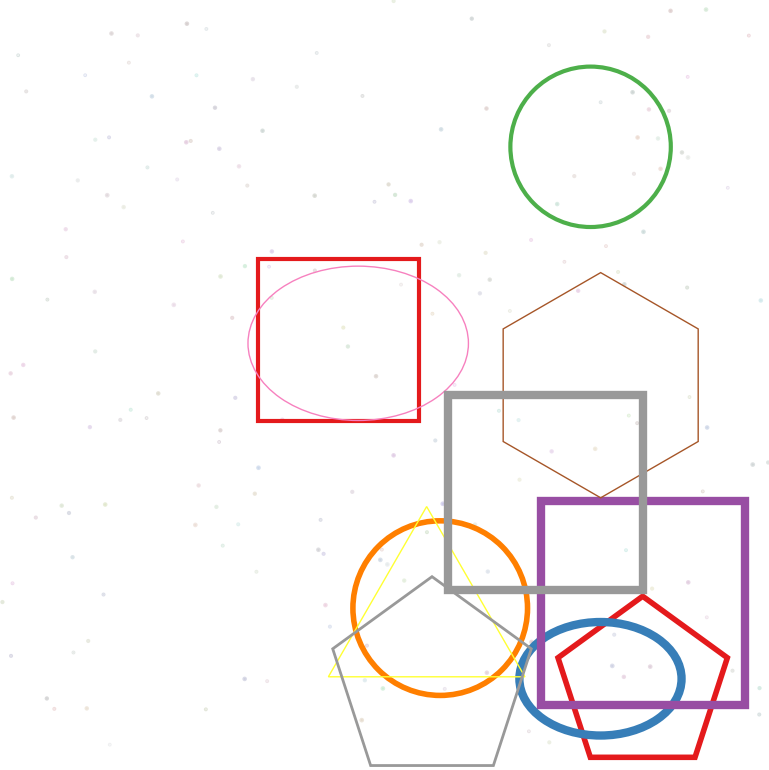[{"shape": "square", "thickness": 1.5, "radius": 0.53, "center": [0.44, 0.558]}, {"shape": "pentagon", "thickness": 2, "radius": 0.58, "center": [0.835, 0.11]}, {"shape": "oval", "thickness": 3, "radius": 0.53, "center": [0.78, 0.118]}, {"shape": "circle", "thickness": 1.5, "radius": 0.52, "center": [0.767, 0.809]}, {"shape": "square", "thickness": 3, "radius": 0.66, "center": [0.836, 0.217]}, {"shape": "circle", "thickness": 2, "radius": 0.57, "center": [0.572, 0.21]}, {"shape": "triangle", "thickness": 0.5, "radius": 0.74, "center": [0.554, 0.195]}, {"shape": "hexagon", "thickness": 0.5, "radius": 0.73, "center": [0.78, 0.5]}, {"shape": "oval", "thickness": 0.5, "radius": 0.72, "center": [0.465, 0.554]}, {"shape": "square", "thickness": 3, "radius": 0.63, "center": [0.708, 0.36]}, {"shape": "pentagon", "thickness": 1, "radius": 0.68, "center": [0.561, 0.115]}]